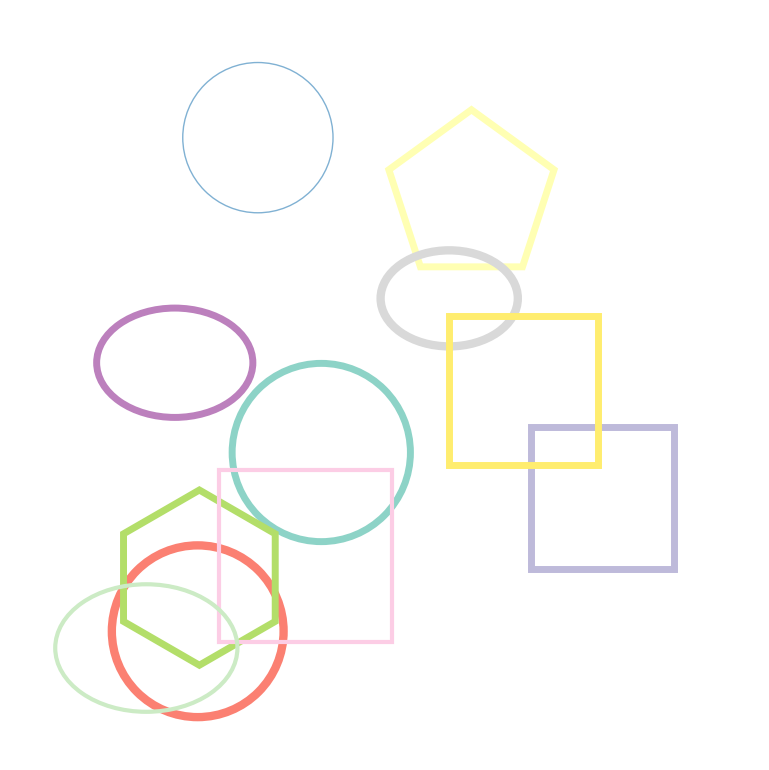[{"shape": "circle", "thickness": 2.5, "radius": 0.58, "center": [0.417, 0.412]}, {"shape": "pentagon", "thickness": 2.5, "radius": 0.56, "center": [0.612, 0.745]}, {"shape": "square", "thickness": 2.5, "radius": 0.46, "center": [0.783, 0.353]}, {"shape": "circle", "thickness": 3, "radius": 0.56, "center": [0.257, 0.18]}, {"shape": "circle", "thickness": 0.5, "radius": 0.49, "center": [0.335, 0.821]}, {"shape": "hexagon", "thickness": 2.5, "radius": 0.57, "center": [0.259, 0.25]}, {"shape": "square", "thickness": 1.5, "radius": 0.56, "center": [0.397, 0.278]}, {"shape": "oval", "thickness": 3, "radius": 0.45, "center": [0.583, 0.613]}, {"shape": "oval", "thickness": 2.5, "radius": 0.51, "center": [0.227, 0.529]}, {"shape": "oval", "thickness": 1.5, "radius": 0.59, "center": [0.19, 0.158]}, {"shape": "square", "thickness": 2.5, "radius": 0.48, "center": [0.68, 0.493]}]